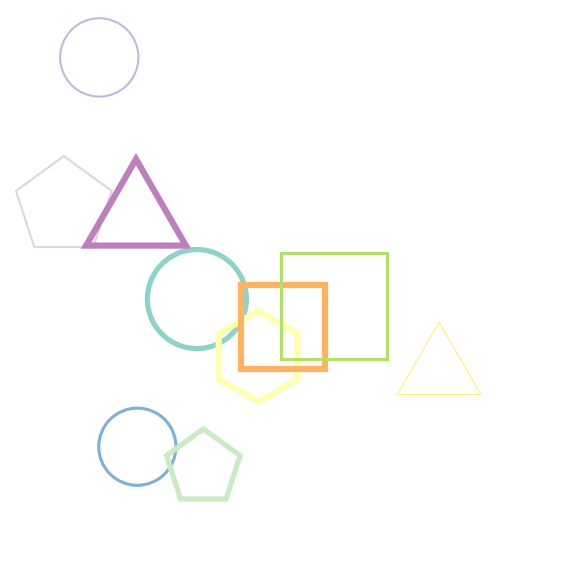[{"shape": "circle", "thickness": 2.5, "radius": 0.43, "center": [0.341, 0.481]}, {"shape": "hexagon", "thickness": 3, "radius": 0.39, "center": [0.447, 0.382]}, {"shape": "circle", "thickness": 1, "radius": 0.34, "center": [0.172, 0.9]}, {"shape": "circle", "thickness": 1.5, "radius": 0.33, "center": [0.238, 0.226]}, {"shape": "square", "thickness": 3, "radius": 0.36, "center": [0.49, 0.433]}, {"shape": "square", "thickness": 1.5, "radius": 0.46, "center": [0.579, 0.47]}, {"shape": "pentagon", "thickness": 1, "radius": 0.44, "center": [0.111, 0.642]}, {"shape": "triangle", "thickness": 3, "radius": 0.5, "center": [0.235, 0.624]}, {"shape": "pentagon", "thickness": 2.5, "radius": 0.34, "center": [0.352, 0.189]}, {"shape": "triangle", "thickness": 0.5, "radius": 0.42, "center": [0.76, 0.358]}]